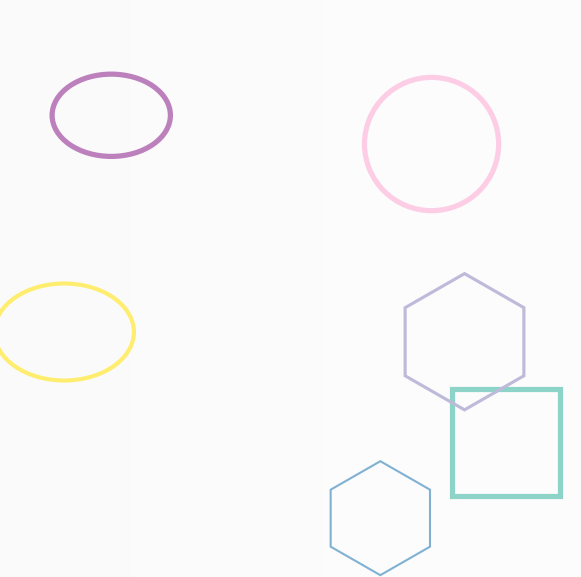[{"shape": "square", "thickness": 2.5, "radius": 0.46, "center": [0.87, 0.233]}, {"shape": "hexagon", "thickness": 1.5, "radius": 0.59, "center": [0.799, 0.407]}, {"shape": "hexagon", "thickness": 1, "radius": 0.49, "center": [0.654, 0.102]}, {"shape": "circle", "thickness": 2.5, "radius": 0.58, "center": [0.742, 0.75]}, {"shape": "oval", "thickness": 2.5, "radius": 0.51, "center": [0.191, 0.8]}, {"shape": "oval", "thickness": 2, "radius": 0.6, "center": [0.11, 0.424]}]